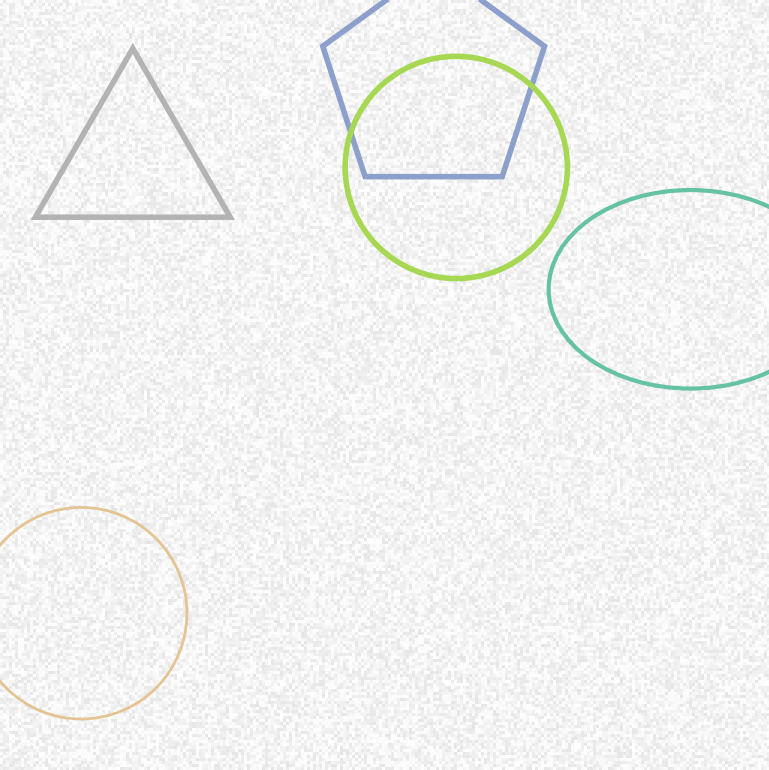[{"shape": "oval", "thickness": 1.5, "radius": 0.92, "center": [0.897, 0.624]}, {"shape": "pentagon", "thickness": 2, "radius": 0.76, "center": [0.563, 0.893]}, {"shape": "circle", "thickness": 2, "radius": 0.72, "center": [0.593, 0.783]}, {"shape": "circle", "thickness": 1, "radius": 0.69, "center": [0.105, 0.204]}, {"shape": "triangle", "thickness": 2, "radius": 0.73, "center": [0.172, 0.791]}]